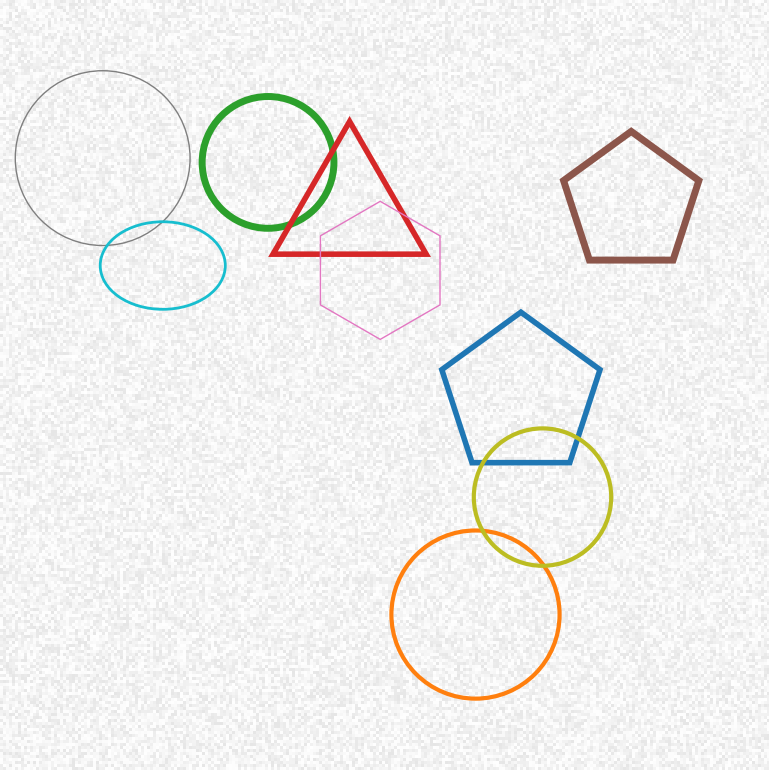[{"shape": "pentagon", "thickness": 2, "radius": 0.54, "center": [0.676, 0.487]}, {"shape": "circle", "thickness": 1.5, "radius": 0.55, "center": [0.618, 0.202]}, {"shape": "circle", "thickness": 2.5, "radius": 0.43, "center": [0.348, 0.789]}, {"shape": "triangle", "thickness": 2, "radius": 0.57, "center": [0.454, 0.727]}, {"shape": "pentagon", "thickness": 2.5, "radius": 0.46, "center": [0.82, 0.737]}, {"shape": "hexagon", "thickness": 0.5, "radius": 0.45, "center": [0.494, 0.649]}, {"shape": "circle", "thickness": 0.5, "radius": 0.57, "center": [0.133, 0.795]}, {"shape": "circle", "thickness": 1.5, "radius": 0.45, "center": [0.705, 0.354]}, {"shape": "oval", "thickness": 1, "radius": 0.41, "center": [0.211, 0.655]}]